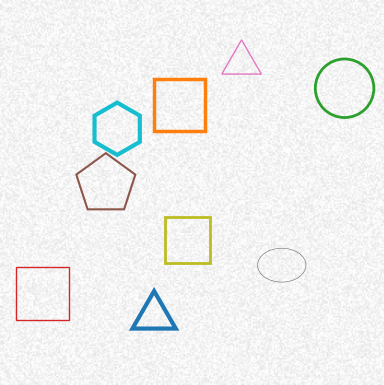[{"shape": "triangle", "thickness": 3, "radius": 0.32, "center": [0.4, 0.179]}, {"shape": "square", "thickness": 2.5, "radius": 0.33, "center": [0.467, 0.727]}, {"shape": "circle", "thickness": 2, "radius": 0.38, "center": [0.895, 0.771]}, {"shape": "square", "thickness": 1, "radius": 0.34, "center": [0.11, 0.237]}, {"shape": "pentagon", "thickness": 1.5, "radius": 0.4, "center": [0.275, 0.522]}, {"shape": "triangle", "thickness": 1, "radius": 0.3, "center": [0.627, 0.837]}, {"shape": "oval", "thickness": 0.5, "radius": 0.31, "center": [0.732, 0.311]}, {"shape": "square", "thickness": 2, "radius": 0.3, "center": [0.487, 0.377]}, {"shape": "hexagon", "thickness": 3, "radius": 0.34, "center": [0.304, 0.666]}]